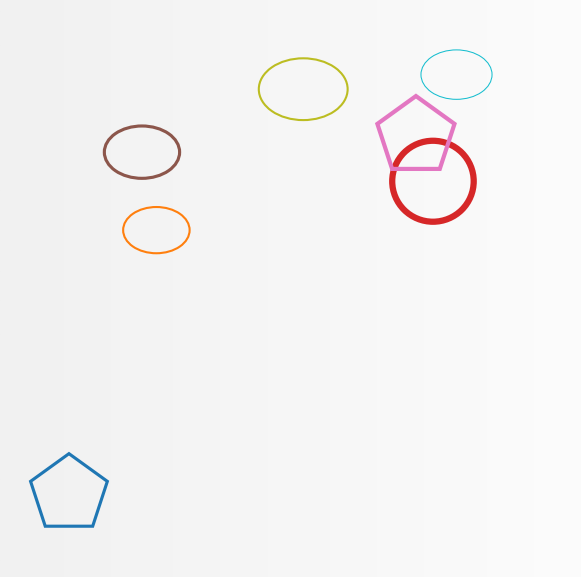[{"shape": "pentagon", "thickness": 1.5, "radius": 0.35, "center": [0.119, 0.144]}, {"shape": "oval", "thickness": 1, "radius": 0.29, "center": [0.269, 0.601]}, {"shape": "circle", "thickness": 3, "radius": 0.35, "center": [0.745, 0.685]}, {"shape": "oval", "thickness": 1.5, "radius": 0.32, "center": [0.244, 0.736]}, {"shape": "pentagon", "thickness": 2, "radius": 0.35, "center": [0.716, 0.763]}, {"shape": "oval", "thickness": 1, "radius": 0.38, "center": [0.522, 0.845]}, {"shape": "oval", "thickness": 0.5, "radius": 0.31, "center": [0.785, 0.87]}]